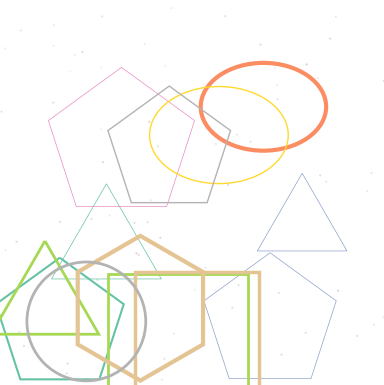[{"shape": "pentagon", "thickness": 1.5, "radius": 0.87, "center": [0.155, 0.156]}, {"shape": "triangle", "thickness": 0.5, "radius": 0.82, "center": [0.276, 0.358]}, {"shape": "oval", "thickness": 3, "radius": 0.81, "center": [0.684, 0.723]}, {"shape": "triangle", "thickness": 0.5, "radius": 0.67, "center": [0.785, 0.415]}, {"shape": "pentagon", "thickness": 0.5, "radius": 0.9, "center": [0.702, 0.163]}, {"shape": "pentagon", "thickness": 0.5, "radius": 1.0, "center": [0.316, 0.625]}, {"shape": "triangle", "thickness": 2, "radius": 0.81, "center": [0.117, 0.213]}, {"shape": "square", "thickness": 2, "radius": 0.91, "center": [0.462, 0.108]}, {"shape": "oval", "thickness": 1, "radius": 0.9, "center": [0.569, 0.649]}, {"shape": "hexagon", "thickness": 3, "radius": 0.94, "center": [0.365, 0.199]}, {"shape": "square", "thickness": 2.5, "radius": 0.81, "center": [0.512, 0.132]}, {"shape": "pentagon", "thickness": 1, "radius": 0.84, "center": [0.44, 0.609]}, {"shape": "circle", "thickness": 2, "radius": 0.77, "center": [0.224, 0.165]}]